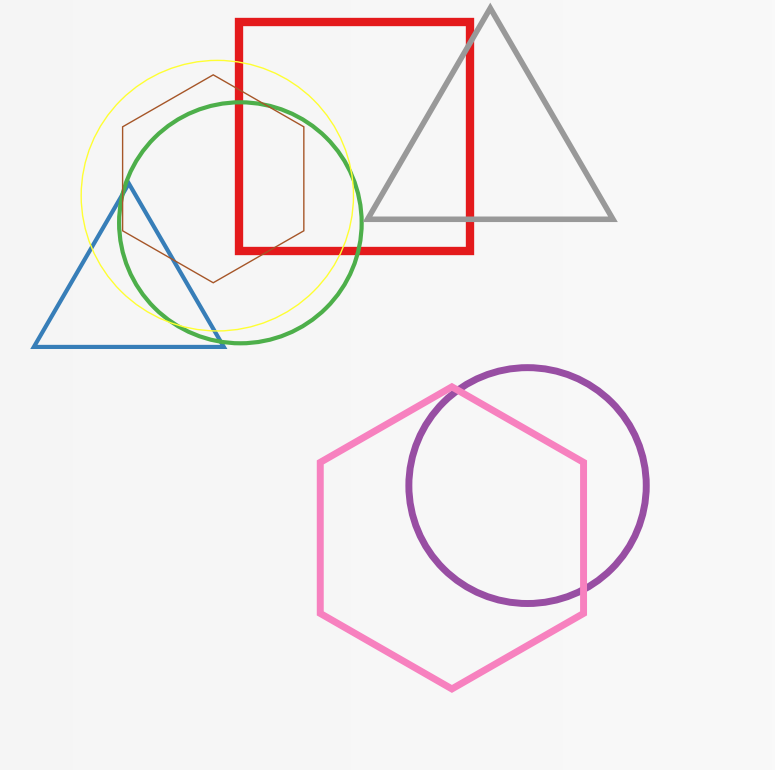[{"shape": "square", "thickness": 3, "radius": 0.74, "center": [0.457, 0.823]}, {"shape": "triangle", "thickness": 1.5, "radius": 0.71, "center": [0.166, 0.62]}, {"shape": "circle", "thickness": 1.5, "radius": 0.78, "center": [0.31, 0.711]}, {"shape": "circle", "thickness": 2.5, "radius": 0.77, "center": [0.681, 0.369]}, {"shape": "circle", "thickness": 0.5, "radius": 0.88, "center": [0.28, 0.746]}, {"shape": "hexagon", "thickness": 0.5, "radius": 0.68, "center": [0.275, 0.768]}, {"shape": "hexagon", "thickness": 2.5, "radius": 0.98, "center": [0.583, 0.301]}, {"shape": "triangle", "thickness": 2, "radius": 0.91, "center": [0.633, 0.807]}]